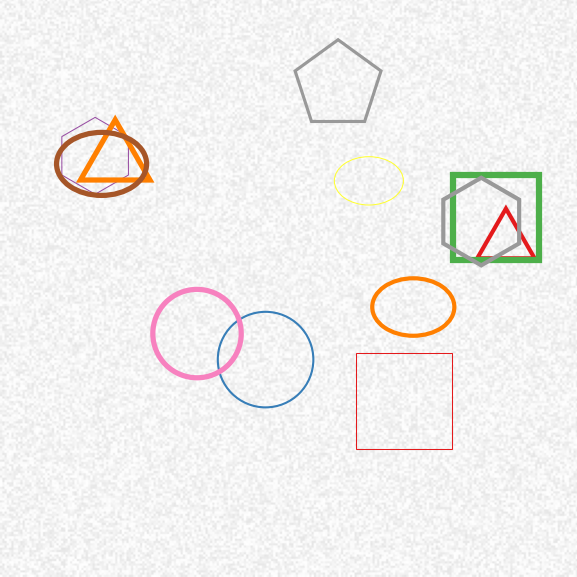[{"shape": "triangle", "thickness": 2, "radius": 0.29, "center": [0.876, 0.581]}, {"shape": "square", "thickness": 0.5, "radius": 0.42, "center": [0.7, 0.305]}, {"shape": "circle", "thickness": 1, "radius": 0.41, "center": [0.46, 0.376]}, {"shape": "square", "thickness": 3, "radius": 0.37, "center": [0.859, 0.623]}, {"shape": "hexagon", "thickness": 0.5, "radius": 0.33, "center": [0.165, 0.729]}, {"shape": "oval", "thickness": 2, "radius": 0.36, "center": [0.716, 0.467]}, {"shape": "triangle", "thickness": 2.5, "radius": 0.35, "center": [0.199, 0.722]}, {"shape": "oval", "thickness": 0.5, "radius": 0.3, "center": [0.639, 0.686]}, {"shape": "oval", "thickness": 2.5, "radius": 0.39, "center": [0.176, 0.715]}, {"shape": "circle", "thickness": 2.5, "radius": 0.38, "center": [0.341, 0.422]}, {"shape": "pentagon", "thickness": 1.5, "radius": 0.39, "center": [0.585, 0.852]}, {"shape": "hexagon", "thickness": 2, "radius": 0.38, "center": [0.833, 0.616]}]